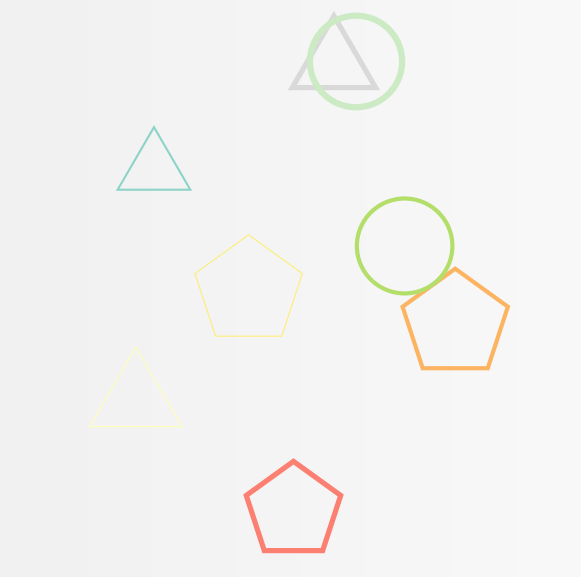[{"shape": "triangle", "thickness": 1, "radius": 0.36, "center": [0.265, 0.707]}, {"shape": "triangle", "thickness": 0.5, "radius": 0.46, "center": [0.234, 0.306]}, {"shape": "pentagon", "thickness": 2.5, "radius": 0.43, "center": [0.505, 0.115]}, {"shape": "pentagon", "thickness": 2, "radius": 0.48, "center": [0.783, 0.439]}, {"shape": "circle", "thickness": 2, "radius": 0.41, "center": [0.696, 0.573]}, {"shape": "triangle", "thickness": 2.5, "radius": 0.41, "center": [0.575, 0.889]}, {"shape": "circle", "thickness": 3, "radius": 0.4, "center": [0.613, 0.893]}, {"shape": "pentagon", "thickness": 0.5, "radius": 0.48, "center": [0.428, 0.496]}]